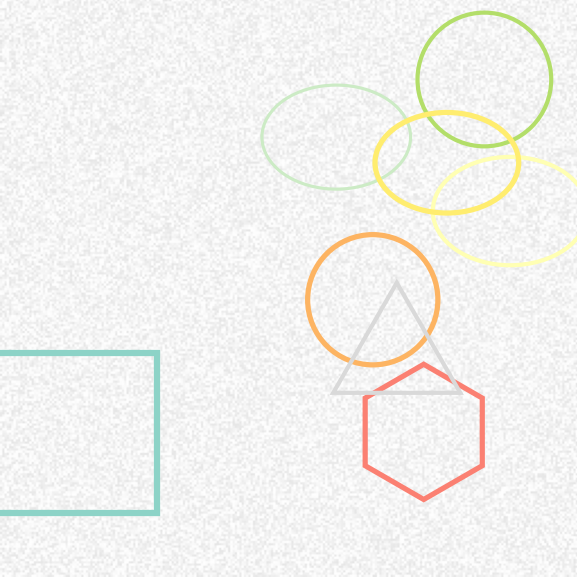[{"shape": "square", "thickness": 3, "radius": 0.69, "center": [0.134, 0.249]}, {"shape": "oval", "thickness": 2, "radius": 0.67, "center": [0.883, 0.634]}, {"shape": "hexagon", "thickness": 2.5, "radius": 0.59, "center": [0.734, 0.251]}, {"shape": "circle", "thickness": 2.5, "radius": 0.56, "center": [0.645, 0.48]}, {"shape": "circle", "thickness": 2, "radius": 0.58, "center": [0.839, 0.861]}, {"shape": "triangle", "thickness": 2, "radius": 0.64, "center": [0.687, 0.382]}, {"shape": "oval", "thickness": 1.5, "radius": 0.64, "center": [0.582, 0.762]}, {"shape": "oval", "thickness": 2.5, "radius": 0.62, "center": [0.774, 0.717]}]